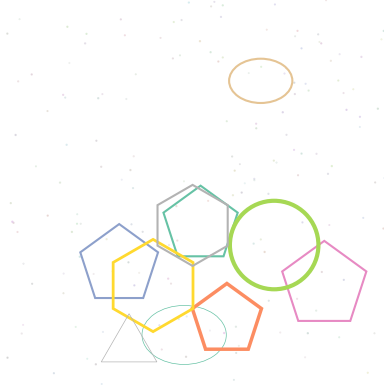[{"shape": "oval", "thickness": 0.5, "radius": 0.55, "center": [0.478, 0.13]}, {"shape": "pentagon", "thickness": 1.5, "radius": 0.51, "center": [0.521, 0.416]}, {"shape": "pentagon", "thickness": 2.5, "radius": 0.47, "center": [0.589, 0.169]}, {"shape": "pentagon", "thickness": 1.5, "radius": 0.53, "center": [0.31, 0.312]}, {"shape": "pentagon", "thickness": 1.5, "radius": 0.57, "center": [0.842, 0.259]}, {"shape": "circle", "thickness": 3, "radius": 0.57, "center": [0.712, 0.364]}, {"shape": "hexagon", "thickness": 2, "radius": 0.6, "center": [0.398, 0.258]}, {"shape": "oval", "thickness": 1.5, "radius": 0.41, "center": [0.677, 0.79]}, {"shape": "triangle", "thickness": 0.5, "radius": 0.42, "center": [0.335, 0.102]}, {"shape": "hexagon", "thickness": 1.5, "radius": 0.53, "center": [0.5, 0.415]}]